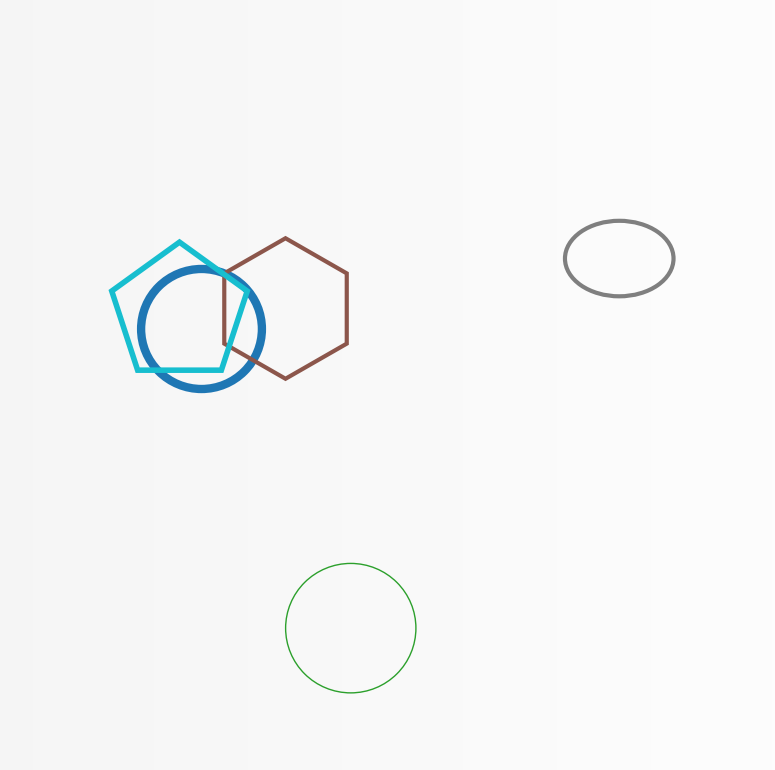[{"shape": "circle", "thickness": 3, "radius": 0.39, "center": [0.26, 0.573]}, {"shape": "circle", "thickness": 0.5, "radius": 0.42, "center": [0.453, 0.184]}, {"shape": "hexagon", "thickness": 1.5, "radius": 0.46, "center": [0.368, 0.599]}, {"shape": "oval", "thickness": 1.5, "radius": 0.35, "center": [0.799, 0.664]}, {"shape": "pentagon", "thickness": 2, "radius": 0.46, "center": [0.232, 0.594]}]